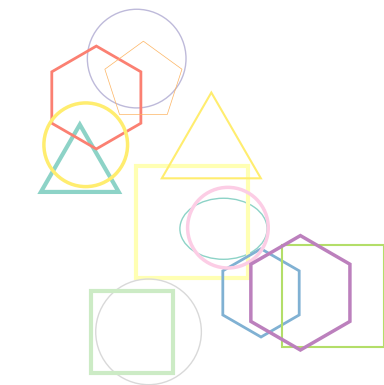[{"shape": "oval", "thickness": 1, "radius": 0.57, "center": [0.581, 0.406]}, {"shape": "triangle", "thickness": 3, "radius": 0.58, "center": [0.207, 0.56]}, {"shape": "square", "thickness": 3, "radius": 0.73, "center": [0.499, 0.423]}, {"shape": "circle", "thickness": 1, "radius": 0.64, "center": [0.355, 0.848]}, {"shape": "hexagon", "thickness": 2, "radius": 0.67, "center": [0.25, 0.747]}, {"shape": "hexagon", "thickness": 2, "radius": 0.57, "center": [0.678, 0.239]}, {"shape": "pentagon", "thickness": 0.5, "radius": 0.53, "center": [0.372, 0.788]}, {"shape": "square", "thickness": 1.5, "radius": 0.66, "center": [0.865, 0.232]}, {"shape": "circle", "thickness": 2.5, "radius": 0.52, "center": [0.592, 0.409]}, {"shape": "circle", "thickness": 1, "radius": 0.69, "center": [0.386, 0.138]}, {"shape": "hexagon", "thickness": 2.5, "radius": 0.74, "center": [0.78, 0.239]}, {"shape": "square", "thickness": 3, "radius": 0.53, "center": [0.344, 0.138]}, {"shape": "triangle", "thickness": 1.5, "radius": 0.74, "center": [0.549, 0.611]}, {"shape": "circle", "thickness": 2.5, "radius": 0.54, "center": [0.223, 0.624]}]